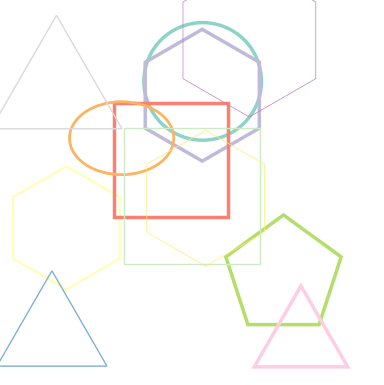[{"shape": "circle", "thickness": 2.5, "radius": 0.76, "center": [0.526, 0.789]}, {"shape": "hexagon", "thickness": 1.5, "radius": 0.8, "center": [0.172, 0.408]}, {"shape": "hexagon", "thickness": 2.5, "radius": 0.86, "center": [0.525, 0.753]}, {"shape": "square", "thickness": 2.5, "radius": 0.74, "center": [0.443, 0.584]}, {"shape": "triangle", "thickness": 1, "radius": 0.83, "center": [0.135, 0.132]}, {"shape": "oval", "thickness": 2, "radius": 0.68, "center": [0.316, 0.641]}, {"shape": "pentagon", "thickness": 2.5, "radius": 0.79, "center": [0.736, 0.284]}, {"shape": "triangle", "thickness": 2.5, "radius": 0.7, "center": [0.782, 0.117]}, {"shape": "triangle", "thickness": 1, "radius": 0.98, "center": [0.147, 0.764]}, {"shape": "hexagon", "thickness": 0.5, "radius": 1.0, "center": [0.648, 0.895]}, {"shape": "square", "thickness": 1, "radius": 0.88, "center": [0.499, 0.491]}, {"shape": "hexagon", "thickness": 0.5, "radius": 0.88, "center": [0.534, 0.485]}]